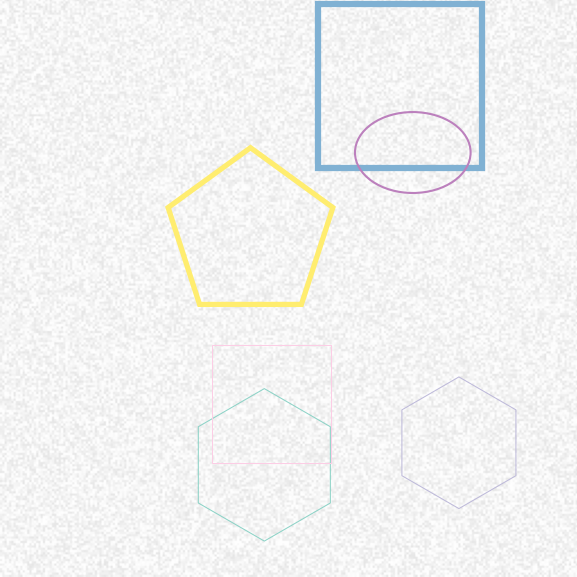[{"shape": "hexagon", "thickness": 0.5, "radius": 0.66, "center": [0.458, 0.194]}, {"shape": "hexagon", "thickness": 0.5, "radius": 0.57, "center": [0.795, 0.232]}, {"shape": "square", "thickness": 3, "radius": 0.71, "center": [0.693, 0.85]}, {"shape": "square", "thickness": 0.5, "radius": 0.51, "center": [0.47, 0.3]}, {"shape": "oval", "thickness": 1, "radius": 0.5, "center": [0.715, 0.735]}, {"shape": "pentagon", "thickness": 2.5, "radius": 0.75, "center": [0.434, 0.593]}]